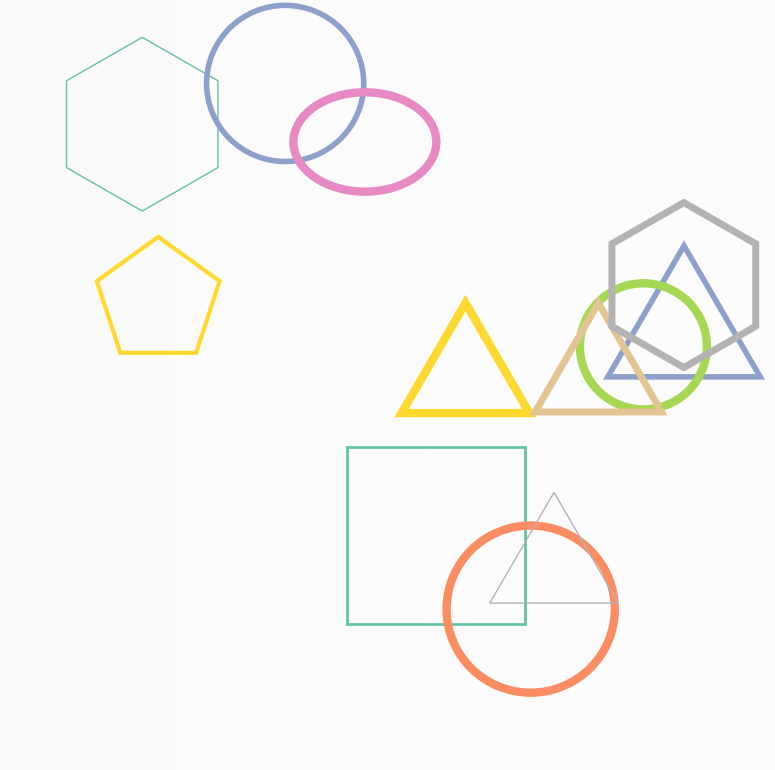[{"shape": "hexagon", "thickness": 0.5, "radius": 0.56, "center": [0.184, 0.839]}, {"shape": "square", "thickness": 1, "radius": 0.57, "center": [0.563, 0.305]}, {"shape": "circle", "thickness": 3, "radius": 0.54, "center": [0.685, 0.209]}, {"shape": "triangle", "thickness": 2, "radius": 0.57, "center": [0.883, 0.567]}, {"shape": "circle", "thickness": 2, "radius": 0.51, "center": [0.368, 0.892]}, {"shape": "oval", "thickness": 3, "radius": 0.46, "center": [0.471, 0.816]}, {"shape": "circle", "thickness": 3, "radius": 0.41, "center": [0.83, 0.55]}, {"shape": "triangle", "thickness": 3, "radius": 0.48, "center": [0.601, 0.511]}, {"shape": "pentagon", "thickness": 1.5, "radius": 0.42, "center": [0.204, 0.609]}, {"shape": "triangle", "thickness": 2.5, "radius": 0.47, "center": [0.772, 0.512]}, {"shape": "triangle", "thickness": 0.5, "radius": 0.48, "center": [0.715, 0.265]}, {"shape": "hexagon", "thickness": 2.5, "radius": 0.54, "center": [0.882, 0.63]}]